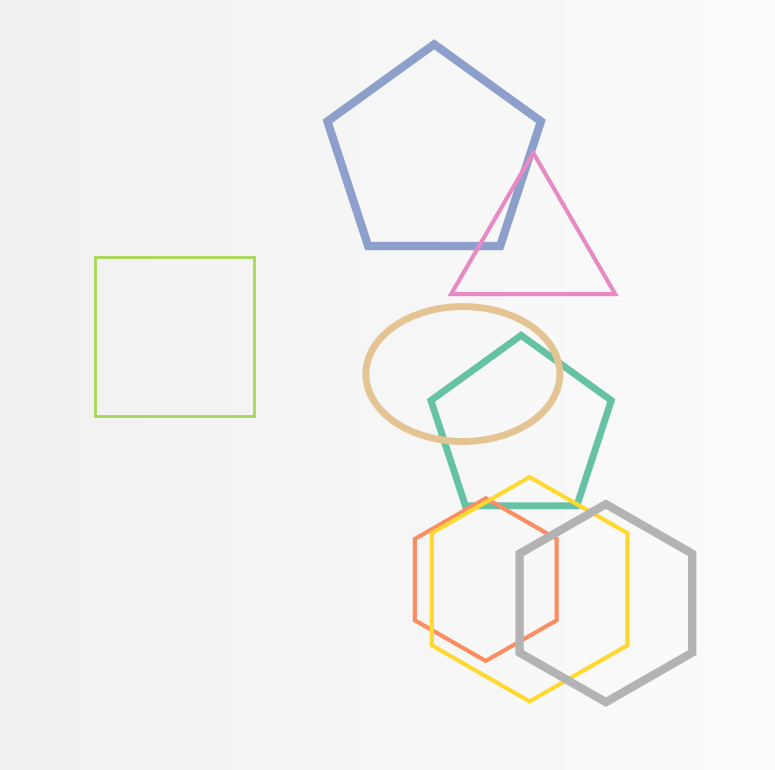[{"shape": "pentagon", "thickness": 2.5, "radius": 0.61, "center": [0.672, 0.442]}, {"shape": "hexagon", "thickness": 1.5, "radius": 0.53, "center": [0.627, 0.247]}, {"shape": "pentagon", "thickness": 3, "radius": 0.72, "center": [0.56, 0.798]}, {"shape": "triangle", "thickness": 1.5, "radius": 0.61, "center": [0.688, 0.679]}, {"shape": "square", "thickness": 1, "radius": 0.51, "center": [0.225, 0.563]}, {"shape": "hexagon", "thickness": 1.5, "radius": 0.73, "center": [0.683, 0.235]}, {"shape": "oval", "thickness": 2.5, "radius": 0.63, "center": [0.597, 0.514]}, {"shape": "hexagon", "thickness": 3, "radius": 0.64, "center": [0.782, 0.217]}]